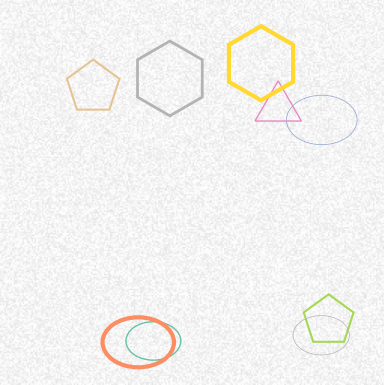[{"shape": "oval", "thickness": 1, "radius": 0.36, "center": [0.398, 0.114]}, {"shape": "oval", "thickness": 3, "radius": 0.46, "center": [0.359, 0.111]}, {"shape": "oval", "thickness": 0.5, "radius": 0.46, "center": [0.836, 0.688]}, {"shape": "triangle", "thickness": 1, "radius": 0.35, "center": [0.723, 0.72]}, {"shape": "pentagon", "thickness": 1.5, "radius": 0.34, "center": [0.854, 0.167]}, {"shape": "hexagon", "thickness": 3, "radius": 0.48, "center": [0.678, 0.836]}, {"shape": "pentagon", "thickness": 1.5, "radius": 0.36, "center": [0.242, 0.773]}, {"shape": "oval", "thickness": 0.5, "radius": 0.37, "center": [0.834, 0.129]}, {"shape": "hexagon", "thickness": 2, "radius": 0.49, "center": [0.441, 0.796]}]